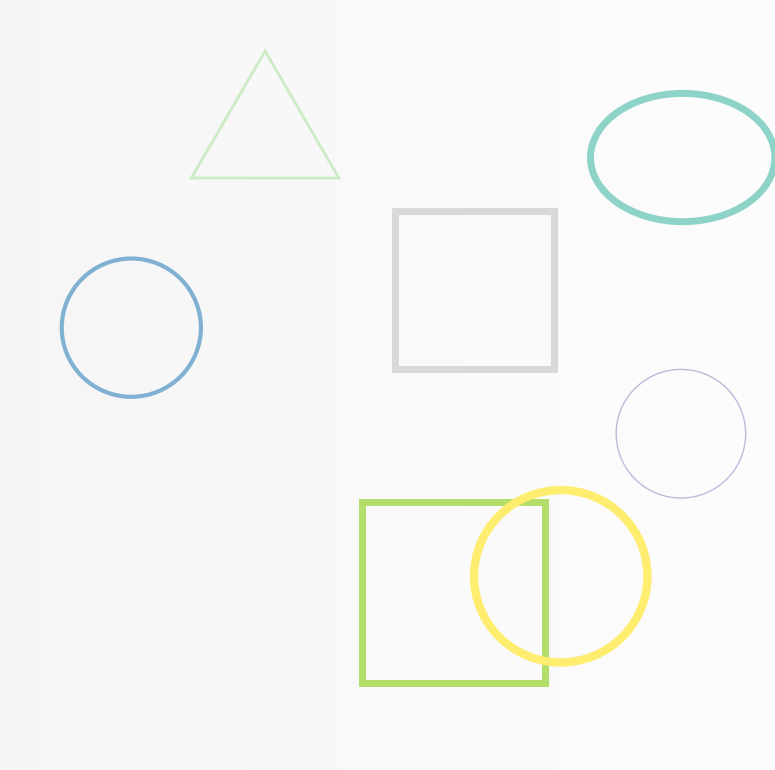[{"shape": "oval", "thickness": 2.5, "radius": 0.59, "center": [0.881, 0.795]}, {"shape": "circle", "thickness": 0.5, "radius": 0.42, "center": [0.879, 0.437]}, {"shape": "circle", "thickness": 1.5, "radius": 0.45, "center": [0.169, 0.574]}, {"shape": "square", "thickness": 2.5, "radius": 0.59, "center": [0.585, 0.231]}, {"shape": "square", "thickness": 2.5, "radius": 0.51, "center": [0.612, 0.624]}, {"shape": "triangle", "thickness": 1, "radius": 0.55, "center": [0.342, 0.824]}, {"shape": "circle", "thickness": 3, "radius": 0.56, "center": [0.724, 0.252]}]